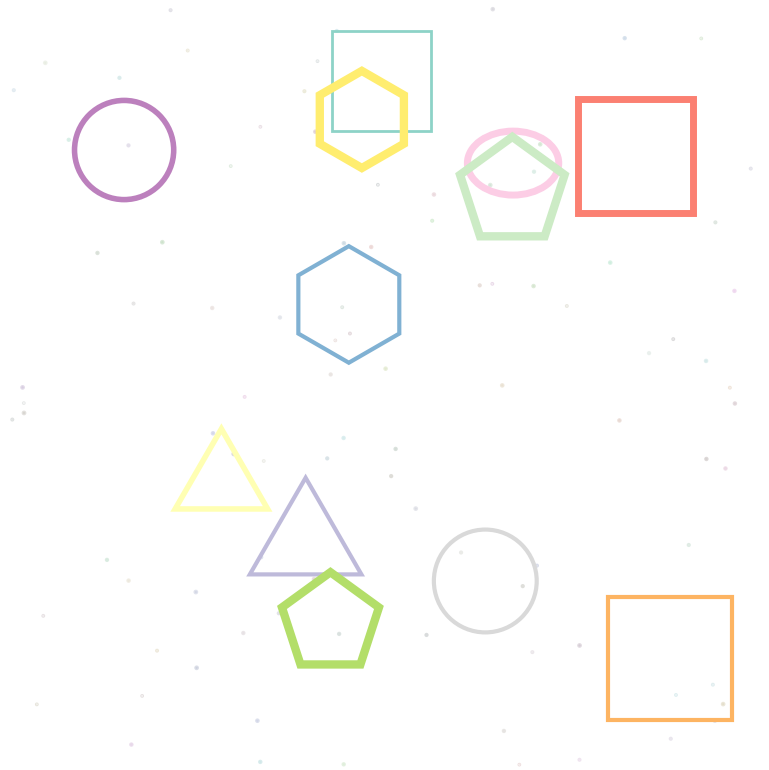[{"shape": "square", "thickness": 1, "radius": 0.32, "center": [0.496, 0.895]}, {"shape": "triangle", "thickness": 2, "radius": 0.35, "center": [0.288, 0.374]}, {"shape": "triangle", "thickness": 1.5, "radius": 0.42, "center": [0.397, 0.296]}, {"shape": "square", "thickness": 2.5, "radius": 0.37, "center": [0.826, 0.797]}, {"shape": "hexagon", "thickness": 1.5, "radius": 0.38, "center": [0.453, 0.605]}, {"shape": "square", "thickness": 1.5, "radius": 0.4, "center": [0.87, 0.145]}, {"shape": "pentagon", "thickness": 3, "radius": 0.33, "center": [0.429, 0.191]}, {"shape": "oval", "thickness": 2.5, "radius": 0.3, "center": [0.666, 0.788]}, {"shape": "circle", "thickness": 1.5, "radius": 0.33, "center": [0.63, 0.245]}, {"shape": "circle", "thickness": 2, "radius": 0.32, "center": [0.161, 0.805]}, {"shape": "pentagon", "thickness": 3, "radius": 0.36, "center": [0.665, 0.751]}, {"shape": "hexagon", "thickness": 3, "radius": 0.32, "center": [0.47, 0.845]}]